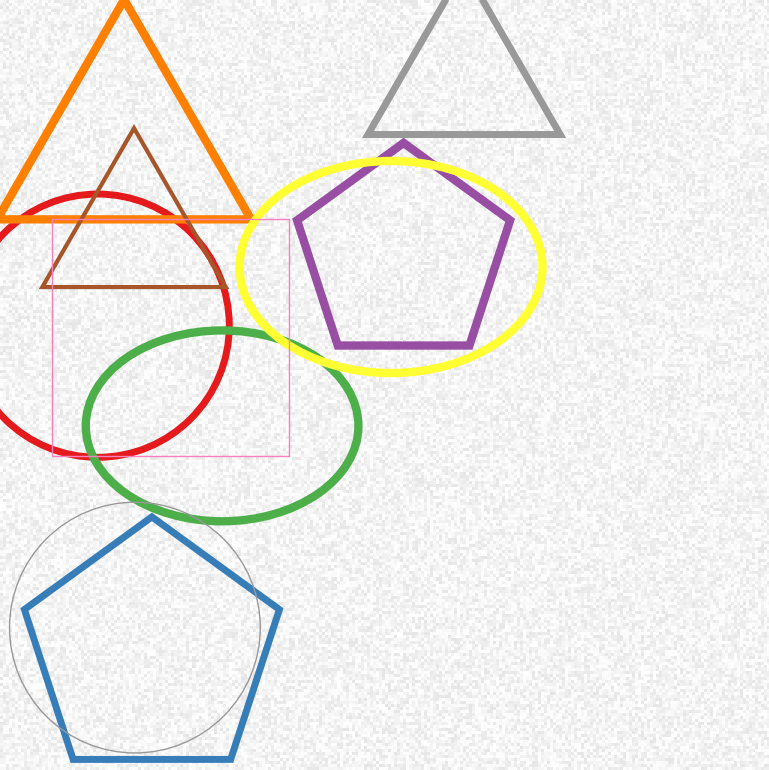[{"shape": "circle", "thickness": 2.5, "radius": 0.85, "center": [0.127, 0.577]}, {"shape": "pentagon", "thickness": 2.5, "radius": 0.87, "center": [0.197, 0.155]}, {"shape": "oval", "thickness": 3, "radius": 0.89, "center": [0.288, 0.447]}, {"shape": "pentagon", "thickness": 3, "radius": 0.73, "center": [0.524, 0.669]}, {"shape": "triangle", "thickness": 3, "radius": 0.95, "center": [0.161, 0.81]}, {"shape": "oval", "thickness": 3, "radius": 0.98, "center": [0.508, 0.653]}, {"shape": "triangle", "thickness": 1.5, "radius": 0.69, "center": [0.174, 0.696]}, {"shape": "square", "thickness": 0.5, "radius": 0.77, "center": [0.222, 0.562]}, {"shape": "circle", "thickness": 0.5, "radius": 0.81, "center": [0.175, 0.185]}, {"shape": "triangle", "thickness": 2.5, "radius": 0.72, "center": [0.603, 0.897]}]